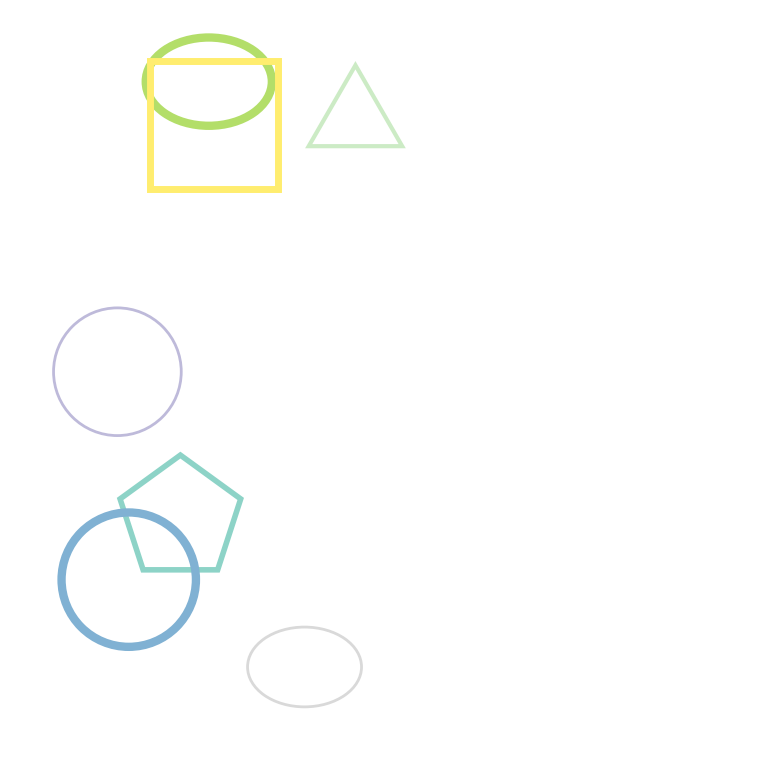[{"shape": "pentagon", "thickness": 2, "radius": 0.41, "center": [0.234, 0.327]}, {"shape": "circle", "thickness": 1, "radius": 0.41, "center": [0.152, 0.517]}, {"shape": "circle", "thickness": 3, "radius": 0.44, "center": [0.167, 0.247]}, {"shape": "oval", "thickness": 3, "radius": 0.41, "center": [0.271, 0.894]}, {"shape": "oval", "thickness": 1, "radius": 0.37, "center": [0.396, 0.134]}, {"shape": "triangle", "thickness": 1.5, "radius": 0.35, "center": [0.462, 0.845]}, {"shape": "square", "thickness": 2.5, "radius": 0.42, "center": [0.278, 0.838]}]